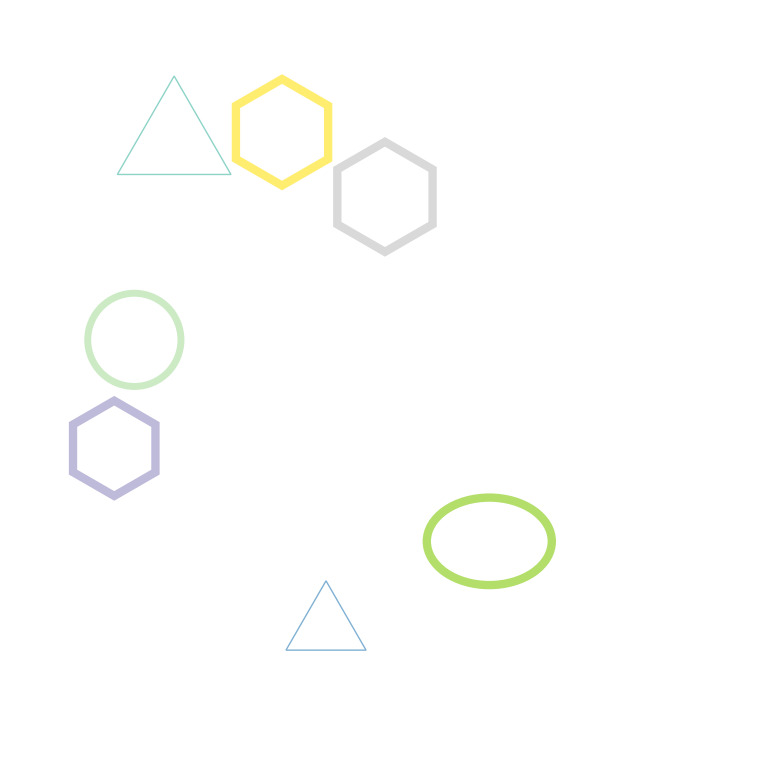[{"shape": "triangle", "thickness": 0.5, "radius": 0.43, "center": [0.226, 0.816]}, {"shape": "hexagon", "thickness": 3, "radius": 0.31, "center": [0.148, 0.418]}, {"shape": "triangle", "thickness": 0.5, "radius": 0.3, "center": [0.423, 0.186]}, {"shape": "oval", "thickness": 3, "radius": 0.41, "center": [0.635, 0.297]}, {"shape": "hexagon", "thickness": 3, "radius": 0.36, "center": [0.5, 0.744]}, {"shape": "circle", "thickness": 2.5, "radius": 0.3, "center": [0.174, 0.559]}, {"shape": "hexagon", "thickness": 3, "radius": 0.35, "center": [0.366, 0.828]}]